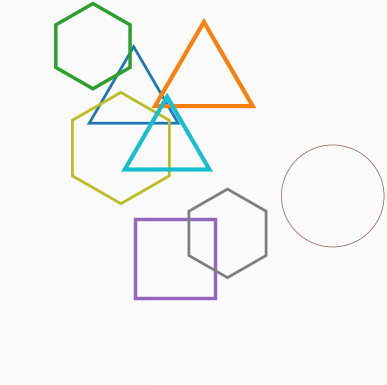[{"shape": "triangle", "thickness": 2, "radius": 0.66, "center": [0.345, 0.746]}, {"shape": "triangle", "thickness": 3, "radius": 0.73, "center": [0.526, 0.797]}, {"shape": "hexagon", "thickness": 2.5, "radius": 0.55, "center": [0.24, 0.88]}, {"shape": "square", "thickness": 2.5, "radius": 0.51, "center": [0.452, 0.328]}, {"shape": "circle", "thickness": 0.5, "radius": 0.66, "center": [0.859, 0.491]}, {"shape": "hexagon", "thickness": 2, "radius": 0.57, "center": [0.587, 0.394]}, {"shape": "hexagon", "thickness": 2, "radius": 0.72, "center": [0.312, 0.615]}, {"shape": "triangle", "thickness": 3, "radius": 0.63, "center": [0.431, 0.623]}]